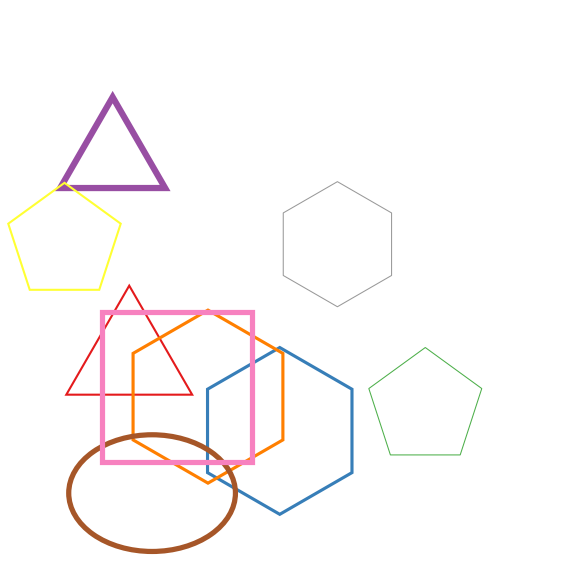[{"shape": "triangle", "thickness": 1, "radius": 0.63, "center": [0.224, 0.379]}, {"shape": "hexagon", "thickness": 1.5, "radius": 0.72, "center": [0.484, 0.253]}, {"shape": "pentagon", "thickness": 0.5, "radius": 0.51, "center": [0.736, 0.295]}, {"shape": "triangle", "thickness": 3, "radius": 0.52, "center": [0.195, 0.726]}, {"shape": "hexagon", "thickness": 1.5, "radius": 0.75, "center": [0.36, 0.312]}, {"shape": "pentagon", "thickness": 1, "radius": 0.51, "center": [0.112, 0.58]}, {"shape": "oval", "thickness": 2.5, "radius": 0.72, "center": [0.263, 0.145]}, {"shape": "square", "thickness": 2.5, "radius": 0.65, "center": [0.306, 0.329]}, {"shape": "hexagon", "thickness": 0.5, "radius": 0.54, "center": [0.584, 0.576]}]